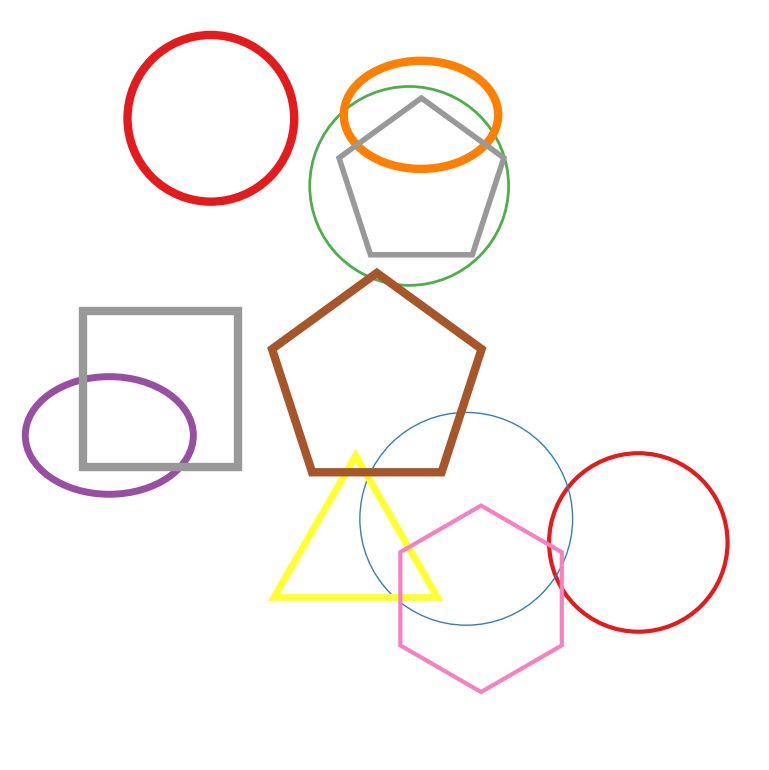[{"shape": "circle", "thickness": 1.5, "radius": 0.58, "center": [0.829, 0.295]}, {"shape": "circle", "thickness": 3, "radius": 0.54, "center": [0.274, 0.846]}, {"shape": "circle", "thickness": 0.5, "radius": 0.69, "center": [0.606, 0.326]}, {"shape": "circle", "thickness": 1, "radius": 0.65, "center": [0.531, 0.759]}, {"shape": "oval", "thickness": 2.5, "radius": 0.55, "center": [0.142, 0.434]}, {"shape": "oval", "thickness": 3, "radius": 0.5, "center": [0.547, 0.851]}, {"shape": "triangle", "thickness": 2.5, "radius": 0.61, "center": [0.462, 0.285]}, {"shape": "pentagon", "thickness": 3, "radius": 0.72, "center": [0.489, 0.502]}, {"shape": "hexagon", "thickness": 1.5, "radius": 0.61, "center": [0.625, 0.222]}, {"shape": "pentagon", "thickness": 2, "radius": 0.56, "center": [0.547, 0.76]}, {"shape": "square", "thickness": 3, "radius": 0.5, "center": [0.208, 0.495]}]